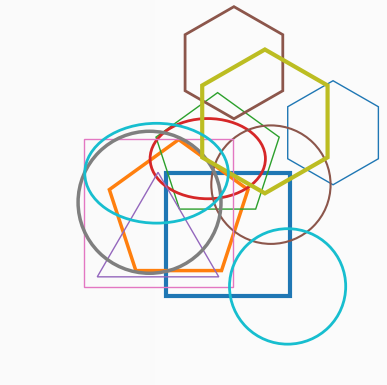[{"shape": "hexagon", "thickness": 1, "radius": 0.68, "center": [0.859, 0.655]}, {"shape": "square", "thickness": 3, "radius": 0.8, "center": [0.588, 0.391]}, {"shape": "pentagon", "thickness": 2.5, "radius": 0.94, "center": [0.461, 0.449]}, {"shape": "pentagon", "thickness": 1, "radius": 0.84, "center": [0.562, 0.592]}, {"shape": "oval", "thickness": 2, "radius": 0.74, "center": [0.536, 0.588]}, {"shape": "triangle", "thickness": 1, "radius": 0.91, "center": [0.408, 0.371]}, {"shape": "circle", "thickness": 1.5, "radius": 0.77, "center": [0.699, 0.52]}, {"shape": "hexagon", "thickness": 2, "radius": 0.73, "center": [0.604, 0.837]}, {"shape": "square", "thickness": 1, "radius": 0.96, "center": [0.41, 0.446]}, {"shape": "circle", "thickness": 2.5, "radius": 0.92, "center": [0.386, 0.475]}, {"shape": "hexagon", "thickness": 3, "radius": 0.93, "center": [0.684, 0.685]}, {"shape": "oval", "thickness": 2, "radius": 0.93, "center": [0.404, 0.55]}, {"shape": "circle", "thickness": 2, "radius": 0.75, "center": [0.742, 0.256]}]